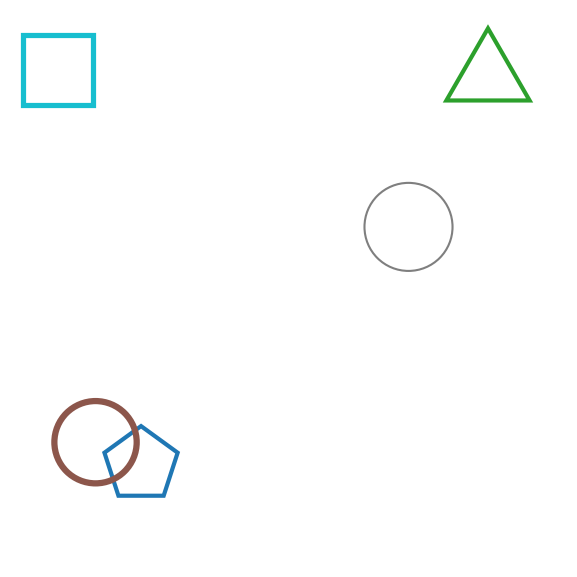[{"shape": "pentagon", "thickness": 2, "radius": 0.33, "center": [0.244, 0.195]}, {"shape": "triangle", "thickness": 2, "radius": 0.42, "center": [0.845, 0.867]}, {"shape": "circle", "thickness": 3, "radius": 0.36, "center": [0.165, 0.233]}, {"shape": "circle", "thickness": 1, "radius": 0.38, "center": [0.707, 0.606]}, {"shape": "square", "thickness": 2.5, "radius": 0.3, "center": [0.1, 0.878]}]